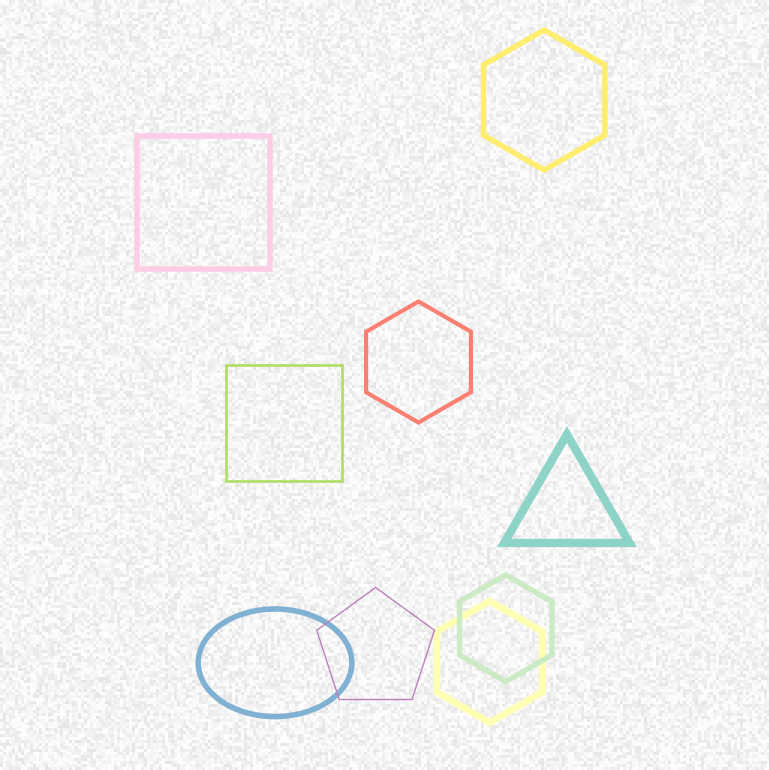[{"shape": "triangle", "thickness": 3, "radius": 0.47, "center": [0.736, 0.342]}, {"shape": "hexagon", "thickness": 2.5, "radius": 0.39, "center": [0.636, 0.14]}, {"shape": "hexagon", "thickness": 1.5, "radius": 0.39, "center": [0.544, 0.53]}, {"shape": "oval", "thickness": 2, "radius": 0.5, "center": [0.357, 0.139]}, {"shape": "square", "thickness": 1, "radius": 0.38, "center": [0.369, 0.45]}, {"shape": "square", "thickness": 2, "radius": 0.43, "center": [0.264, 0.737]}, {"shape": "pentagon", "thickness": 0.5, "radius": 0.4, "center": [0.488, 0.157]}, {"shape": "hexagon", "thickness": 2, "radius": 0.35, "center": [0.657, 0.184]}, {"shape": "hexagon", "thickness": 2, "radius": 0.46, "center": [0.707, 0.87]}]